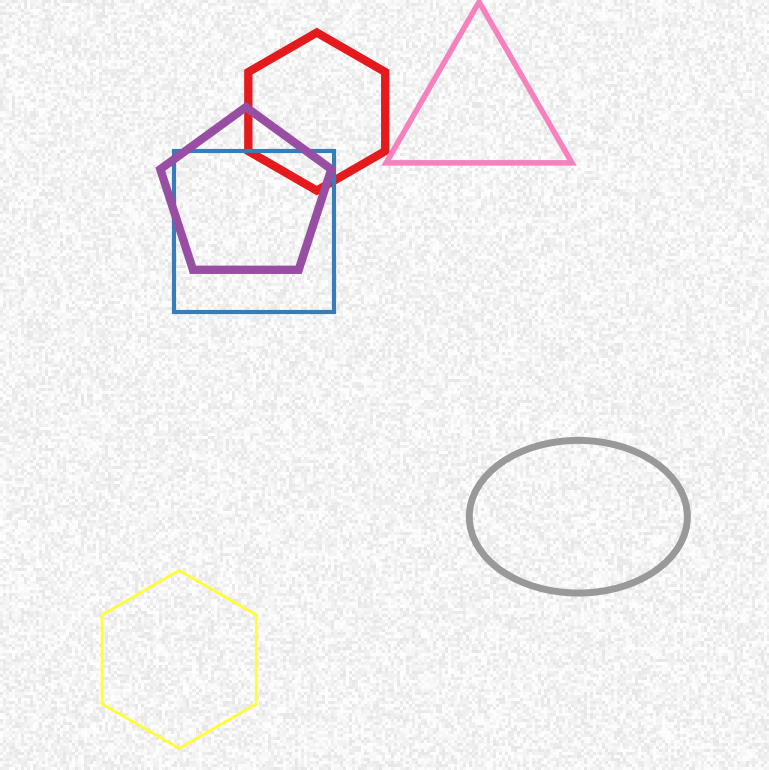[{"shape": "hexagon", "thickness": 3, "radius": 0.51, "center": [0.411, 0.855]}, {"shape": "square", "thickness": 1.5, "radius": 0.52, "center": [0.33, 0.699]}, {"shape": "pentagon", "thickness": 3, "radius": 0.58, "center": [0.319, 0.744]}, {"shape": "hexagon", "thickness": 1, "radius": 0.58, "center": [0.233, 0.144]}, {"shape": "triangle", "thickness": 2, "radius": 0.7, "center": [0.622, 0.858]}, {"shape": "oval", "thickness": 2.5, "radius": 0.71, "center": [0.751, 0.329]}]